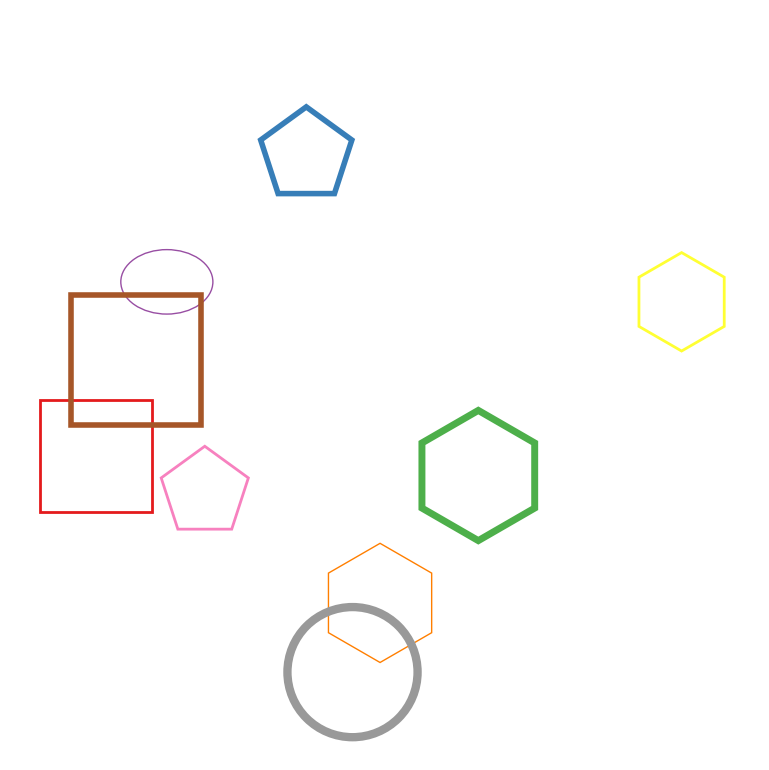[{"shape": "square", "thickness": 1, "radius": 0.36, "center": [0.125, 0.408]}, {"shape": "pentagon", "thickness": 2, "radius": 0.31, "center": [0.398, 0.799]}, {"shape": "hexagon", "thickness": 2.5, "radius": 0.42, "center": [0.621, 0.382]}, {"shape": "oval", "thickness": 0.5, "radius": 0.3, "center": [0.217, 0.634]}, {"shape": "hexagon", "thickness": 0.5, "radius": 0.39, "center": [0.494, 0.217]}, {"shape": "hexagon", "thickness": 1, "radius": 0.32, "center": [0.885, 0.608]}, {"shape": "square", "thickness": 2, "radius": 0.42, "center": [0.177, 0.532]}, {"shape": "pentagon", "thickness": 1, "radius": 0.3, "center": [0.266, 0.361]}, {"shape": "circle", "thickness": 3, "radius": 0.42, "center": [0.458, 0.127]}]